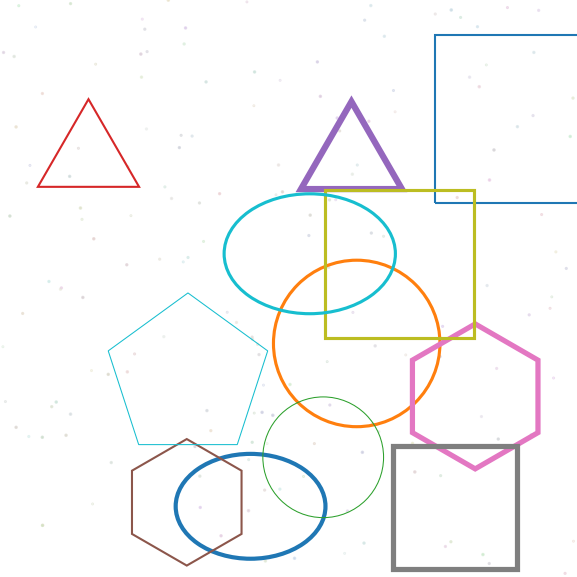[{"shape": "oval", "thickness": 2, "radius": 0.65, "center": [0.434, 0.122]}, {"shape": "square", "thickness": 1, "radius": 0.73, "center": [0.899, 0.793]}, {"shape": "circle", "thickness": 1.5, "radius": 0.72, "center": [0.618, 0.404]}, {"shape": "circle", "thickness": 0.5, "radius": 0.52, "center": [0.56, 0.207]}, {"shape": "triangle", "thickness": 1, "radius": 0.51, "center": [0.153, 0.726]}, {"shape": "triangle", "thickness": 3, "radius": 0.5, "center": [0.609, 0.722]}, {"shape": "hexagon", "thickness": 1, "radius": 0.55, "center": [0.323, 0.129]}, {"shape": "hexagon", "thickness": 2.5, "radius": 0.63, "center": [0.823, 0.313]}, {"shape": "square", "thickness": 2.5, "radius": 0.54, "center": [0.788, 0.12]}, {"shape": "square", "thickness": 1.5, "radius": 0.64, "center": [0.692, 0.542]}, {"shape": "pentagon", "thickness": 0.5, "radius": 0.73, "center": [0.325, 0.347]}, {"shape": "oval", "thickness": 1.5, "radius": 0.74, "center": [0.536, 0.56]}]